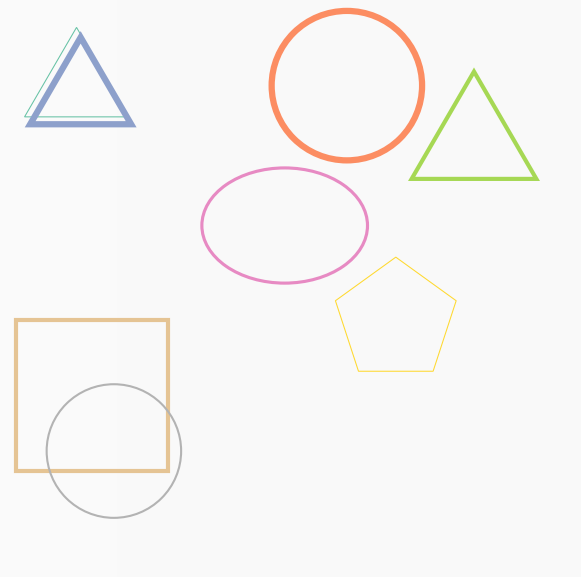[{"shape": "triangle", "thickness": 0.5, "radius": 0.52, "center": [0.132, 0.848]}, {"shape": "circle", "thickness": 3, "radius": 0.65, "center": [0.597, 0.851]}, {"shape": "triangle", "thickness": 3, "radius": 0.5, "center": [0.139, 0.834]}, {"shape": "oval", "thickness": 1.5, "radius": 0.71, "center": [0.49, 0.609]}, {"shape": "triangle", "thickness": 2, "radius": 0.62, "center": [0.815, 0.751]}, {"shape": "pentagon", "thickness": 0.5, "radius": 0.55, "center": [0.681, 0.445]}, {"shape": "square", "thickness": 2, "radius": 0.65, "center": [0.158, 0.314]}, {"shape": "circle", "thickness": 1, "radius": 0.58, "center": [0.196, 0.218]}]